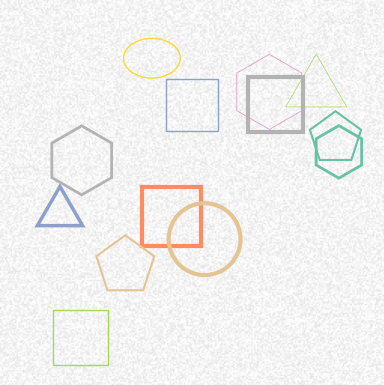[{"shape": "hexagon", "thickness": 2, "radius": 0.34, "center": [0.88, 0.606]}, {"shape": "pentagon", "thickness": 1.5, "radius": 0.35, "center": [0.871, 0.641]}, {"shape": "square", "thickness": 3, "radius": 0.38, "center": [0.444, 0.439]}, {"shape": "triangle", "thickness": 2.5, "radius": 0.34, "center": [0.156, 0.448]}, {"shape": "square", "thickness": 1, "radius": 0.34, "center": [0.498, 0.728]}, {"shape": "hexagon", "thickness": 0.5, "radius": 0.49, "center": [0.7, 0.761]}, {"shape": "square", "thickness": 1, "radius": 0.36, "center": [0.21, 0.124]}, {"shape": "triangle", "thickness": 0.5, "radius": 0.46, "center": [0.821, 0.768]}, {"shape": "oval", "thickness": 1, "radius": 0.37, "center": [0.395, 0.849]}, {"shape": "pentagon", "thickness": 1.5, "radius": 0.4, "center": [0.325, 0.31]}, {"shape": "circle", "thickness": 3, "radius": 0.47, "center": [0.531, 0.379]}, {"shape": "square", "thickness": 3, "radius": 0.36, "center": [0.716, 0.729]}, {"shape": "hexagon", "thickness": 2, "radius": 0.45, "center": [0.212, 0.584]}]